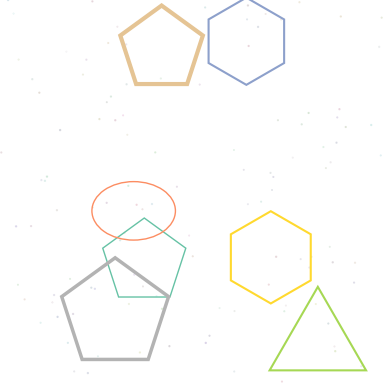[{"shape": "pentagon", "thickness": 1, "radius": 0.57, "center": [0.375, 0.32]}, {"shape": "oval", "thickness": 1, "radius": 0.54, "center": [0.347, 0.452]}, {"shape": "hexagon", "thickness": 1.5, "radius": 0.57, "center": [0.64, 0.893]}, {"shape": "triangle", "thickness": 1.5, "radius": 0.72, "center": [0.826, 0.11]}, {"shape": "hexagon", "thickness": 1.5, "radius": 0.6, "center": [0.703, 0.332]}, {"shape": "pentagon", "thickness": 3, "radius": 0.56, "center": [0.42, 0.873]}, {"shape": "pentagon", "thickness": 2.5, "radius": 0.73, "center": [0.299, 0.184]}]